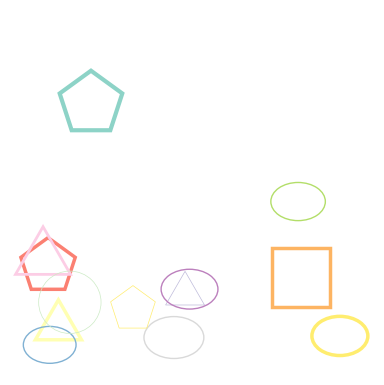[{"shape": "pentagon", "thickness": 3, "radius": 0.43, "center": [0.236, 0.731]}, {"shape": "triangle", "thickness": 2.5, "radius": 0.35, "center": [0.152, 0.152]}, {"shape": "triangle", "thickness": 0.5, "radius": 0.29, "center": [0.481, 0.237]}, {"shape": "pentagon", "thickness": 2.5, "radius": 0.37, "center": [0.125, 0.309]}, {"shape": "oval", "thickness": 1, "radius": 0.34, "center": [0.129, 0.104]}, {"shape": "square", "thickness": 2.5, "radius": 0.38, "center": [0.782, 0.279]}, {"shape": "oval", "thickness": 1, "radius": 0.35, "center": [0.774, 0.476]}, {"shape": "triangle", "thickness": 2, "radius": 0.41, "center": [0.112, 0.329]}, {"shape": "oval", "thickness": 1, "radius": 0.39, "center": [0.452, 0.123]}, {"shape": "oval", "thickness": 1, "radius": 0.37, "center": [0.492, 0.249]}, {"shape": "circle", "thickness": 0.5, "radius": 0.41, "center": [0.181, 0.215]}, {"shape": "pentagon", "thickness": 0.5, "radius": 0.31, "center": [0.345, 0.197]}, {"shape": "oval", "thickness": 2.5, "radius": 0.36, "center": [0.883, 0.127]}]